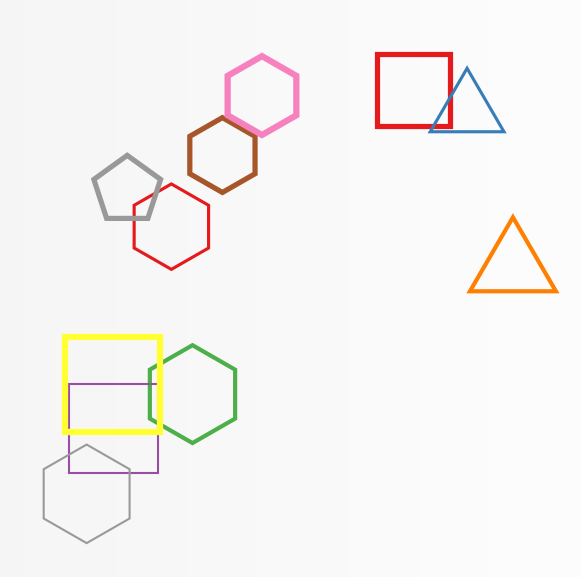[{"shape": "hexagon", "thickness": 1.5, "radius": 0.37, "center": [0.295, 0.607]}, {"shape": "square", "thickness": 2.5, "radius": 0.31, "center": [0.712, 0.843]}, {"shape": "triangle", "thickness": 1.5, "radius": 0.37, "center": [0.804, 0.808]}, {"shape": "hexagon", "thickness": 2, "radius": 0.42, "center": [0.331, 0.317]}, {"shape": "square", "thickness": 1, "radius": 0.38, "center": [0.195, 0.257]}, {"shape": "triangle", "thickness": 2, "radius": 0.43, "center": [0.882, 0.537]}, {"shape": "square", "thickness": 3, "radius": 0.41, "center": [0.193, 0.333]}, {"shape": "hexagon", "thickness": 2.5, "radius": 0.32, "center": [0.383, 0.731]}, {"shape": "hexagon", "thickness": 3, "radius": 0.34, "center": [0.451, 0.834]}, {"shape": "hexagon", "thickness": 1, "radius": 0.43, "center": [0.149, 0.144]}, {"shape": "pentagon", "thickness": 2.5, "radius": 0.3, "center": [0.219, 0.67]}]